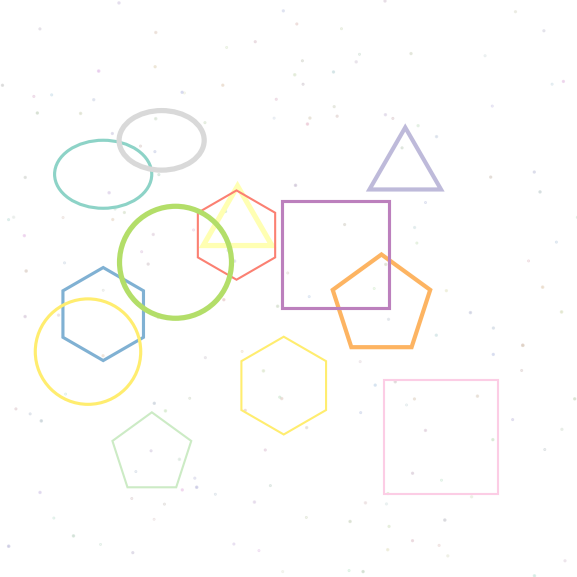[{"shape": "oval", "thickness": 1.5, "radius": 0.42, "center": [0.179, 0.697]}, {"shape": "triangle", "thickness": 2.5, "radius": 0.34, "center": [0.411, 0.608]}, {"shape": "triangle", "thickness": 2, "radius": 0.36, "center": [0.702, 0.707]}, {"shape": "hexagon", "thickness": 1, "radius": 0.39, "center": [0.41, 0.592]}, {"shape": "hexagon", "thickness": 1.5, "radius": 0.4, "center": [0.179, 0.455]}, {"shape": "pentagon", "thickness": 2, "radius": 0.44, "center": [0.661, 0.47]}, {"shape": "circle", "thickness": 2.5, "radius": 0.48, "center": [0.304, 0.545]}, {"shape": "square", "thickness": 1, "radius": 0.49, "center": [0.763, 0.243]}, {"shape": "oval", "thickness": 2.5, "radius": 0.37, "center": [0.28, 0.756]}, {"shape": "square", "thickness": 1.5, "radius": 0.46, "center": [0.582, 0.559]}, {"shape": "pentagon", "thickness": 1, "radius": 0.36, "center": [0.263, 0.213]}, {"shape": "hexagon", "thickness": 1, "radius": 0.42, "center": [0.491, 0.331]}, {"shape": "circle", "thickness": 1.5, "radius": 0.46, "center": [0.152, 0.39]}]